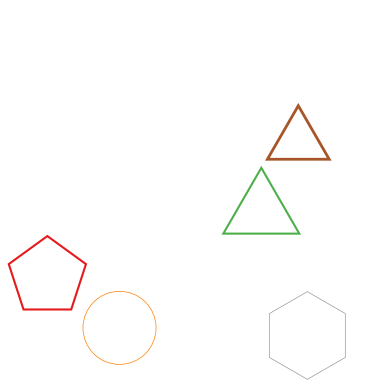[{"shape": "pentagon", "thickness": 1.5, "radius": 0.53, "center": [0.123, 0.281]}, {"shape": "triangle", "thickness": 1.5, "radius": 0.57, "center": [0.679, 0.45]}, {"shape": "circle", "thickness": 0.5, "radius": 0.47, "center": [0.31, 0.148]}, {"shape": "triangle", "thickness": 2, "radius": 0.46, "center": [0.775, 0.633]}, {"shape": "hexagon", "thickness": 0.5, "radius": 0.57, "center": [0.798, 0.129]}]